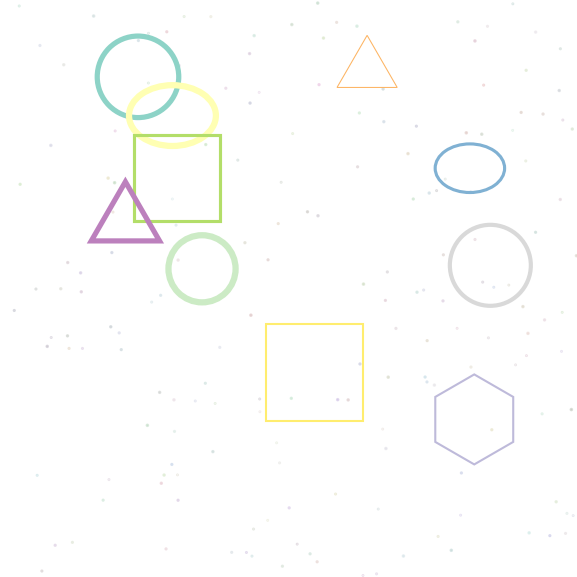[{"shape": "circle", "thickness": 2.5, "radius": 0.35, "center": [0.239, 0.866]}, {"shape": "oval", "thickness": 3, "radius": 0.38, "center": [0.299, 0.799]}, {"shape": "hexagon", "thickness": 1, "radius": 0.39, "center": [0.821, 0.273]}, {"shape": "oval", "thickness": 1.5, "radius": 0.3, "center": [0.814, 0.708]}, {"shape": "triangle", "thickness": 0.5, "radius": 0.3, "center": [0.636, 0.878]}, {"shape": "square", "thickness": 1.5, "radius": 0.37, "center": [0.306, 0.691]}, {"shape": "circle", "thickness": 2, "radius": 0.35, "center": [0.849, 0.54]}, {"shape": "triangle", "thickness": 2.5, "radius": 0.34, "center": [0.217, 0.616]}, {"shape": "circle", "thickness": 3, "radius": 0.29, "center": [0.35, 0.534]}, {"shape": "square", "thickness": 1, "radius": 0.42, "center": [0.544, 0.355]}]